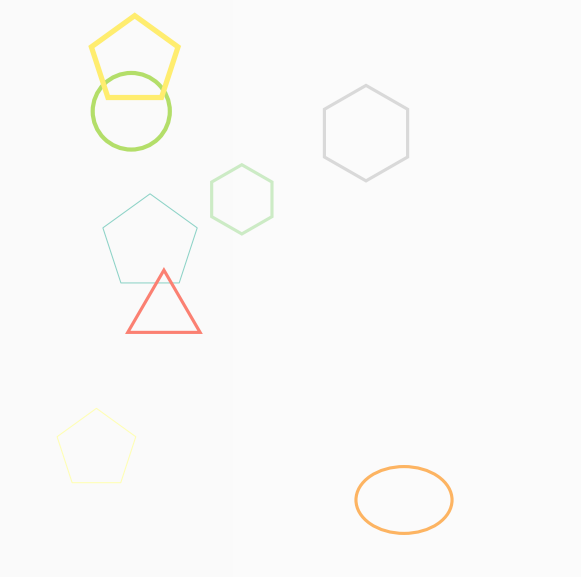[{"shape": "pentagon", "thickness": 0.5, "radius": 0.43, "center": [0.258, 0.578]}, {"shape": "pentagon", "thickness": 0.5, "radius": 0.36, "center": [0.166, 0.221]}, {"shape": "triangle", "thickness": 1.5, "radius": 0.36, "center": [0.282, 0.46]}, {"shape": "oval", "thickness": 1.5, "radius": 0.41, "center": [0.695, 0.133]}, {"shape": "circle", "thickness": 2, "radius": 0.33, "center": [0.226, 0.806]}, {"shape": "hexagon", "thickness": 1.5, "radius": 0.41, "center": [0.63, 0.769]}, {"shape": "hexagon", "thickness": 1.5, "radius": 0.3, "center": [0.416, 0.654]}, {"shape": "pentagon", "thickness": 2.5, "radius": 0.39, "center": [0.232, 0.894]}]